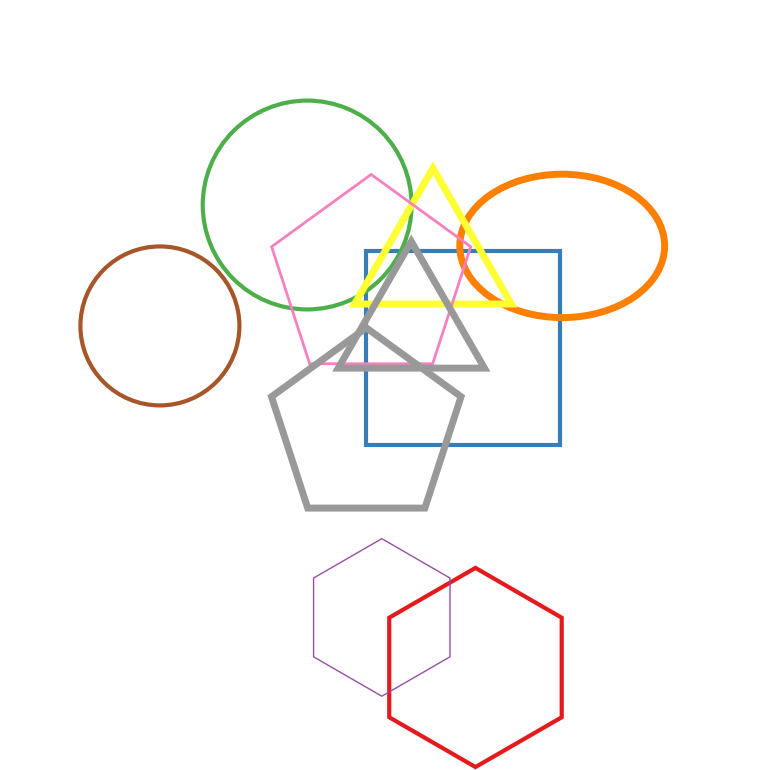[{"shape": "hexagon", "thickness": 1.5, "radius": 0.65, "center": [0.617, 0.133]}, {"shape": "square", "thickness": 1.5, "radius": 0.63, "center": [0.601, 0.548]}, {"shape": "circle", "thickness": 1.5, "radius": 0.68, "center": [0.399, 0.734]}, {"shape": "hexagon", "thickness": 0.5, "radius": 0.51, "center": [0.496, 0.198]}, {"shape": "oval", "thickness": 2.5, "radius": 0.67, "center": [0.73, 0.681]}, {"shape": "triangle", "thickness": 2.5, "radius": 0.59, "center": [0.562, 0.664]}, {"shape": "circle", "thickness": 1.5, "radius": 0.52, "center": [0.208, 0.577]}, {"shape": "pentagon", "thickness": 1, "radius": 0.68, "center": [0.482, 0.638]}, {"shape": "triangle", "thickness": 2.5, "radius": 0.55, "center": [0.534, 0.577]}, {"shape": "pentagon", "thickness": 2.5, "radius": 0.65, "center": [0.476, 0.445]}]